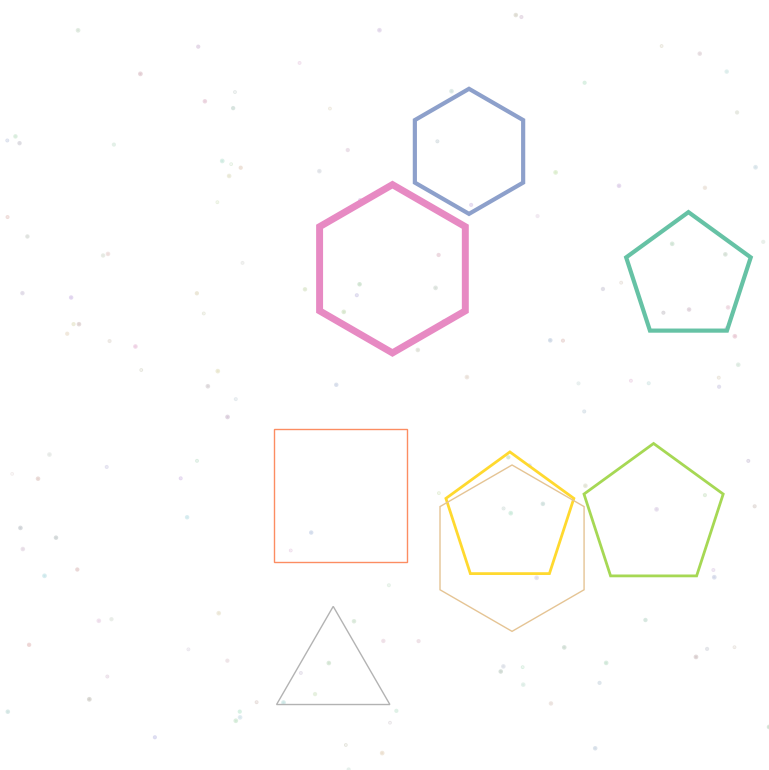[{"shape": "pentagon", "thickness": 1.5, "radius": 0.43, "center": [0.894, 0.639]}, {"shape": "square", "thickness": 0.5, "radius": 0.43, "center": [0.442, 0.356]}, {"shape": "hexagon", "thickness": 1.5, "radius": 0.41, "center": [0.609, 0.803]}, {"shape": "hexagon", "thickness": 2.5, "radius": 0.55, "center": [0.51, 0.651]}, {"shape": "pentagon", "thickness": 1, "radius": 0.48, "center": [0.849, 0.329]}, {"shape": "pentagon", "thickness": 1, "radius": 0.44, "center": [0.662, 0.326]}, {"shape": "hexagon", "thickness": 0.5, "radius": 0.54, "center": [0.665, 0.288]}, {"shape": "triangle", "thickness": 0.5, "radius": 0.42, "center": [0.433, 0.128]}]